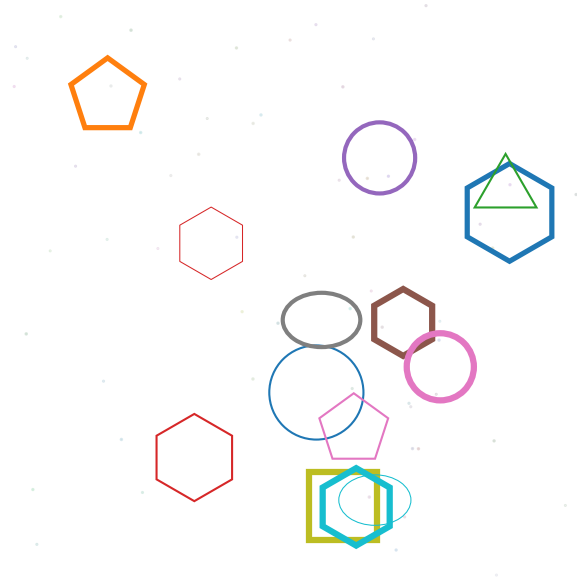[{"shape": "circle", "thickness": 1, "radius": 0.41, "center": [0.548, 0.319]}, {"shape": "hexagon", "thickness": 2.5, "radius": 0.42, "center": [0.882, 0.631]}, {"shape": "pentagon", "thickness": 2.5, "radius": 0.33, "center": [0.186, 0.832]}, {"shape": "triangle", "thickness": 1, "radius": 0.31, "center": [0.875, 0.671]}, {"shape": "hexagon", "thickness": 0.5, "radius": 0.31, "center": [0.366, 0.578]}, {"shape": "hexagon", "thickness": 1, "radius": 0.38, "center": [0.336, 0.207]}, {"shape": "circle", "thickness": 2, "radius": 0.31, "center": [0.657, 0.726]}, {"shape": "hexagon", "thickness": 3, "radius": 0.29, "center": [0.698, 0.441]}, {"shape": "circle", "thickness": 3, "radius": 0.29, "center": [0.762, 0.364]}, {"shape": "pentagon", "thickness": 1, "radius": 0.31, "center": [0.613, 0.256]}, {"shape": "oval", "thickness": 2, "radius": 0.34, "center": [0.557, 0.445]}, {"shape": "square", "thickness": 3, "radius": 0.3, "center": [0.594, 0.124]}, {"shape": "oval", "thickness": 0.5, "radius": 0.31, "center": [0.649, 0.133]}, {"shape": "hexagon", "thickness": 3, "radius": 0.34, "center": [0.617, 0.121]}]